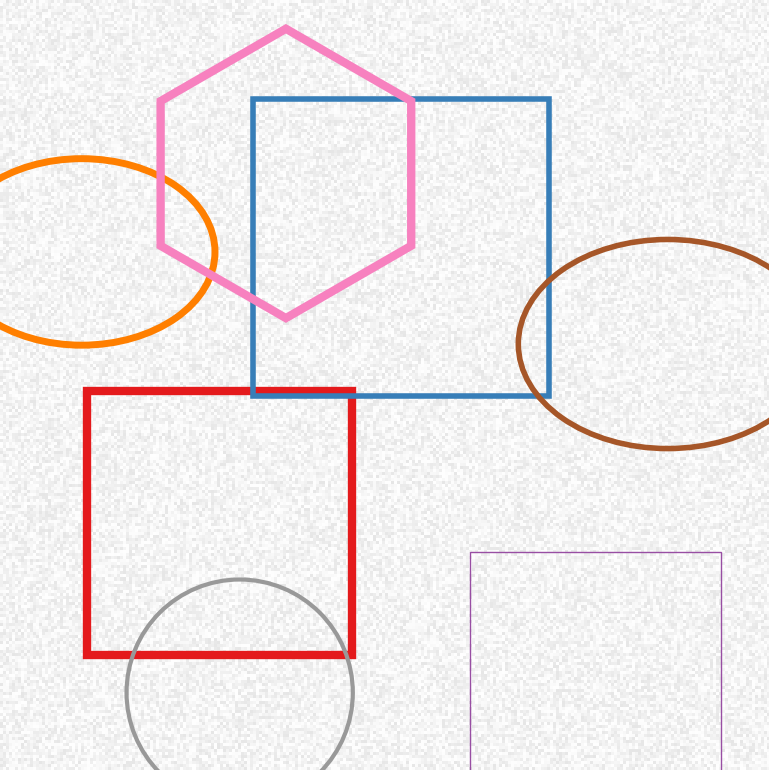[{"shape": "square", "thickness": 3, "radius": 0.86, "center": [0.285, 0.321]}, {"shape": "square", "thickness": 2, "radius": 0.96, "center": [0.521, 0.679]}, {"shape": "square", "thickness": 0.5, "radius": 0.82, "center": [0.773, 0.119]}, {"shape": "oval", "thickness": 2.5, "radius": 0.87, "center": [0.106, 0.673]}, {"shape": "oval", "thickness": 2, "radius": 0.97, "center": [0.867, 0.553]}, {"shape": "hexagon", "thickness": 3, "radius": 0.94, "center": [0.371, 0.775]}, {"shape": "circle", "thickness": 1.5, "radius": 0.73, "center": [0.311, 0.1]}]